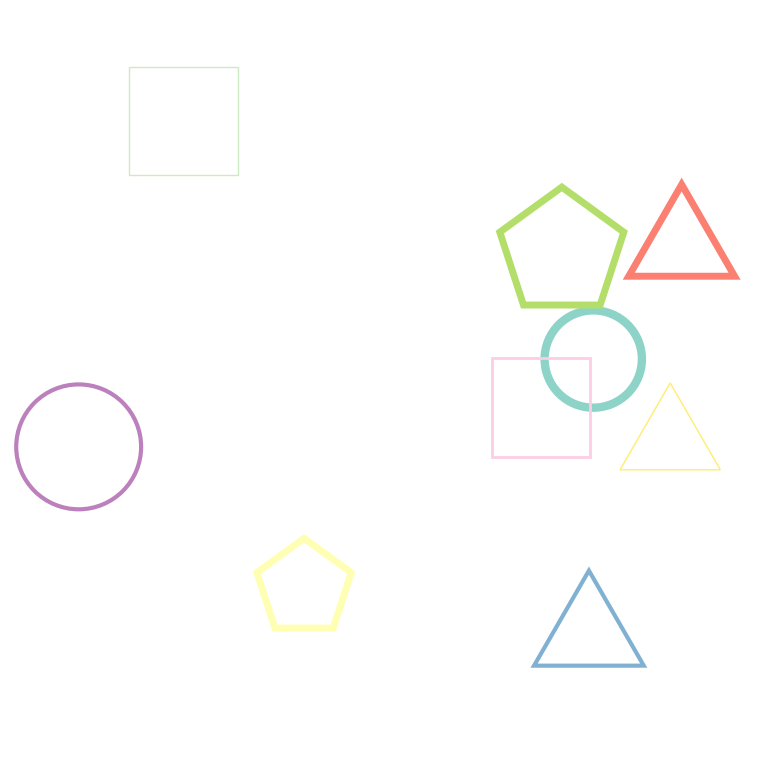[{"shape": "circle", "thickness": 3, "radius": 0.32, "center": [0.77, 0.534]}, {"shape": "pentagon", "thickness": 2.5, "radius": 0.32, "center": [0.395, 0.236]}, {"shape": "triangle", "thickness": 2.5, "radius": 0.4, "center": [0.885, 0.681]}, {"shape": "triangle", "thickness": 1.5, "radius": 0.41, "center": [0.765, 0.177]}, {"shape": "pentagon", "thickness": 2.5, "radius": 0.42, "center": [0.73, 0.672]}, {"shape": "square", "thickness": 1, "radius": 0.32, "center": [0.703, 0.47]}, {"shape": "circle", "thickness": 1.5, "radius": 0.41, "center": [0.102, 0.42]}, {"shape": "square", "thickness": 0.5, "radius": 0.35, "center": [0.238, 0.843]}, {"shape": "triangle", "thickness": 0.5, "radius": 0.38, "center": [0.87, 0.427]}]